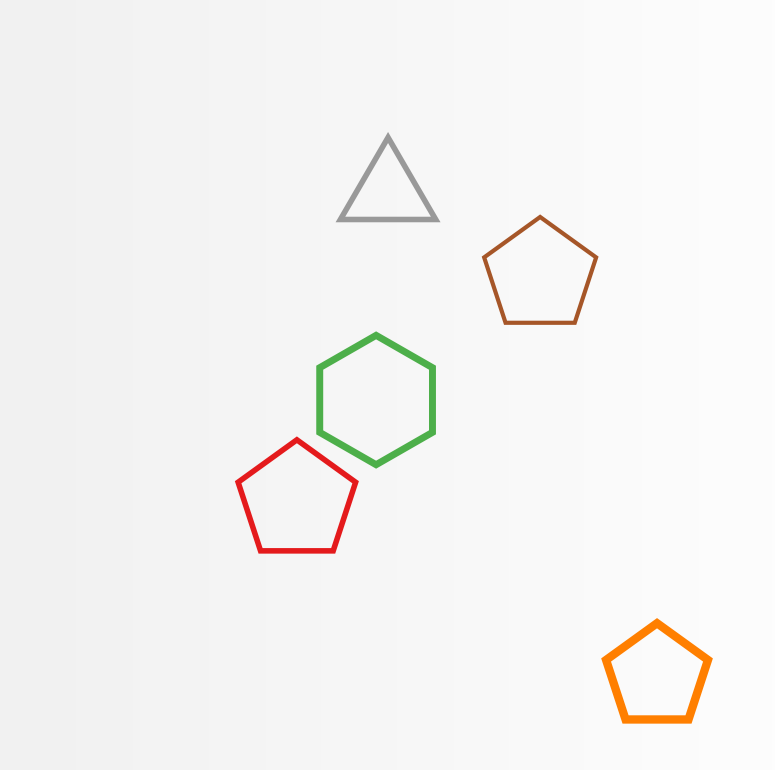[{"shape": "pentagon", "thickness": 2, "radius": 0.4, "center": [0.383, 0.349]}, {"shape": "hexagon", "thickness": 2.5, "radius": 0.42, "center": [0.485, 0.48]}, {"shape": "pentagon", "thickness": 3, "radius": 0.35, "center": [0.848, 0.122]}, {"shape": "pentagon", "thickness": 1.5, "radius": 0.38, "center": [0.697, 0.642]}, {"shape": "triangle", "thickness": 2, "radius": 0.35, "center": [0.501, 0.75]}]